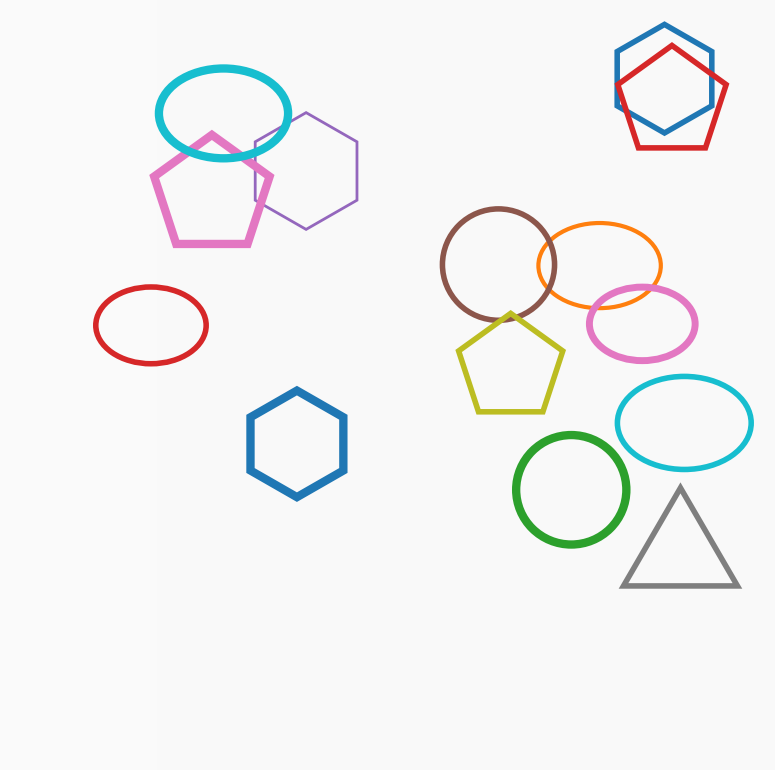[{"shape": "hexagon", "thickness": 2, "radius": 0.35, "center": [0.857, 0.898]}, {"shape": "hexagon", "thickness": 3, "radius": 0.35, "center": [0.383, 0.424]}, {"shape": "oval", "thickness": 1.5, "radius": 0.39, "center": [0.774, 0.655]}, {"shape": "circle", "thickness": 3, "radius": 0.36, "center": [0.737, 0.364]}, {"shape": "oval", "thickness": 2, "radius": 0.36, "center": [0.195, 0.577]}, {"shape": "pentagon", "thickness": 2, "radius": 0.37, "center": [0.867, 0.867]}, {"shape": "hexagon", "thickness": 1, "radius": 0.38, "center": [0.395, 0.778]}, {"shape": "circle", "thickness": 2, "radius": 0.36, "center": [0.643, 0.656]}, {"shape": "pentagon", "thickness": 3, "radius": 0.39, "center": [0.273, 0.747]}, {"shape": "oval", "thickness": 2.5, "radius": 0.34, "center": [0.829, 0.579]}, {"shape": "triangle", "thickness": 2, "radius": 0.42, "center": [0.878, 0.281]}, {"shape": "pentagon", "thickness": 2, "radius": 0.35, "center": [0.659, 0.522]}, {"shape": "oval", "thickness": 2, "radius": 0.43, "center": [0.883, 0.451]}, {"shape": "oval", "thickness": 3, "radius": 0.42, "center": [0.288, 0.853]}]